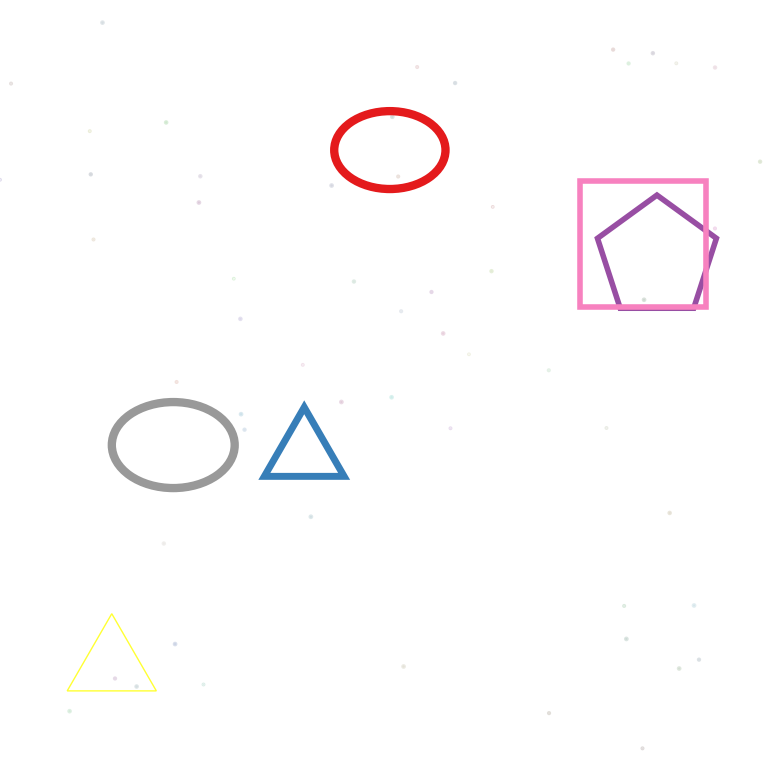[{"shape": "oval", "thickness": 3, "radius": 0.36, "center": [0.506, 0.805]}, {"shape": "triangle", "thickness": 2.5, "radius": 0.3, "center": [0.395, 0.411]}, {"shape": "pentagon", "thickness": 2, "radius": 0.41, "center": [0.853, 0.665]}, {"shape": "triangle", "thickness": 0.5, "radius": 0.33, "center": [0.145, 0.136]}, {"shape": "square", "thickness": 2, "radius": 0.41, "center": [0.835, 0.684]}, {"shape": "oval", "thickness": 3, "radius": 0.4, "center": [0.225, 0.422]}]